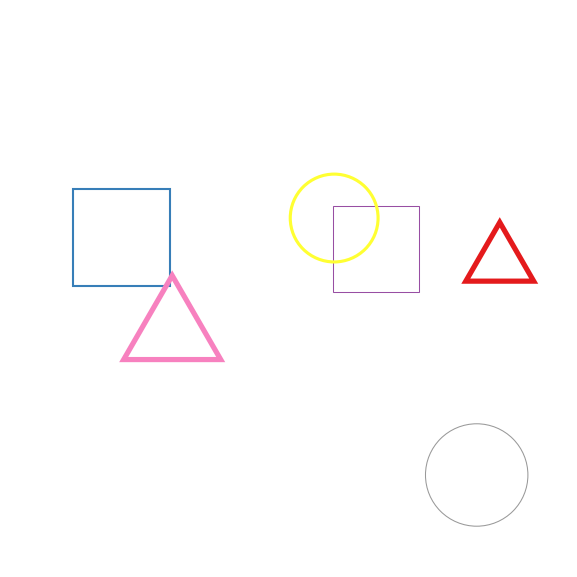[{"shape": "triangle", "thickness": 2.5, "radius": 0.34, "center": [0.865, 0.546]}, {"shape": "square", "thickness": 1, "radius": 0.42, "center": [0.21, 0.589]}, {"shape": "square", "thickness": 0.5, "radius": 0.37, "center": [0.651, 0.568]}, {"shape": "circle", "thickness": 1.5, "radius": 0.38, "center": [0.579, 0.622]}, {"shape": "triangle", "thickness": 2.5, "radius": 0.48, "center": [0.298, 0.425]}, {"shape": "circle", "thickness": 0.5, "radius": 0.44, "center": [0.825, 0.177]}]